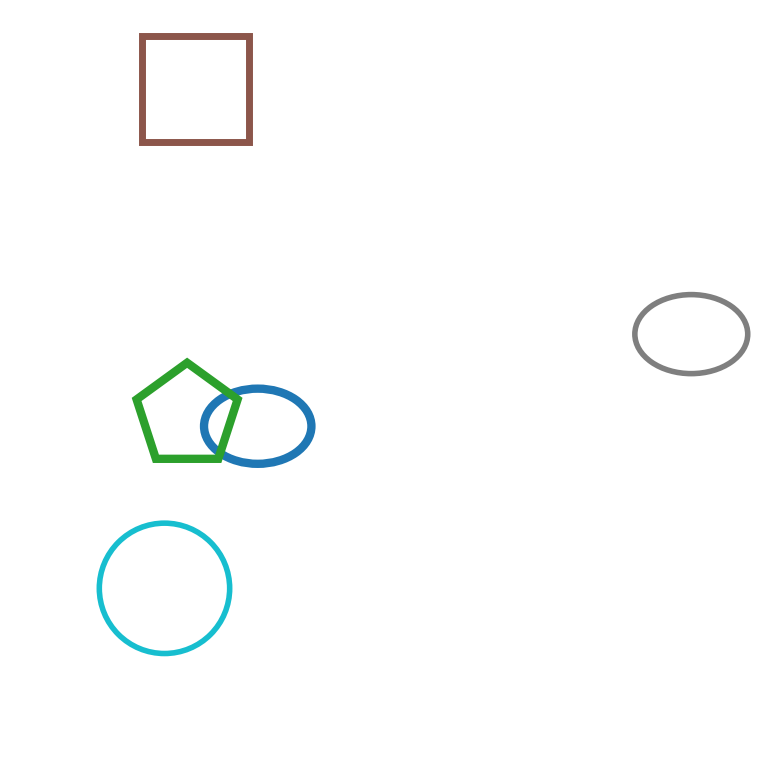[{"shape": "oval", "thickness": 3, "radius": 0.35, "center": [0.335, 0.446]}, {"shape": "pentagon", "thickness": 3, "radius": 0.34, "center": [0.243, 0.46]}, {"shape": "square", "thickness": 2.5, "radius": 0.35, "center": [0.254, 0.884]}, {"shape": "oval", "thickness": 2, "radius": 0.37, "center": [0.898, 0.566]}, {"shape": "circle", "thickness": 2, "radius": 0.42, "center": [0.214, 0.236]}]